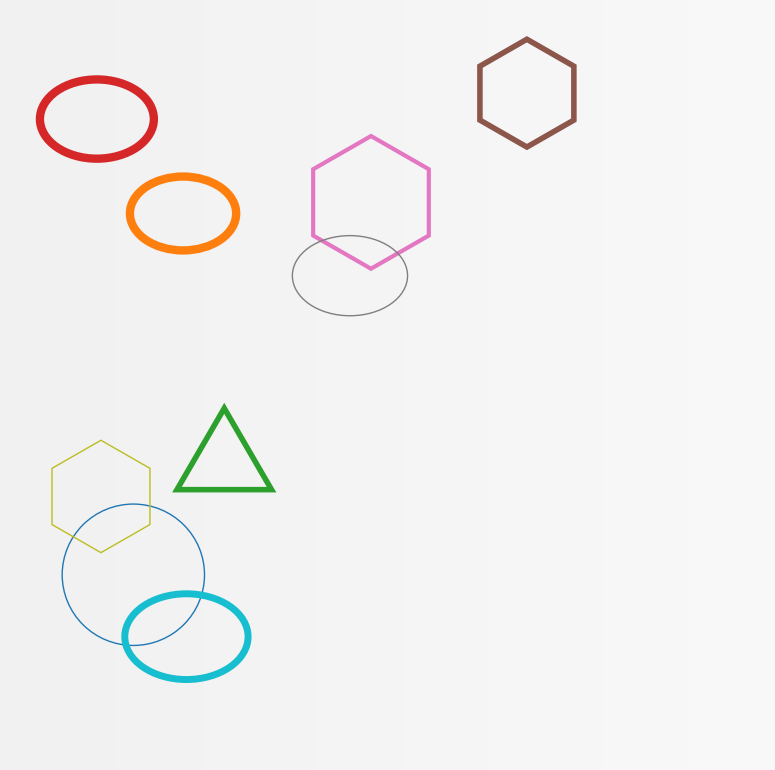[{"shape": "circle", "thickness": 0.5, "radius": 0.46, "center": [0.172, 0.254]}, {"shape": "oval", "thickness": 3, "radius": 0.34, "center": [0.236, 0.723]}, {"shape": "triangle", "thickness": 2, "radius": 0.35, "center": [0.289, 0.399]}, {"shape": "oval", "thickness": 3, "radius": 0.37, "center": [0.125, 0.845]}, {"shape": "hexagon", "thickness": 2, "radius": 0.35, "center": [0.68, 0.879]}, {"shape": "hexagon", "thickness": 1.5, "radius": 0.43, "center": [0.479, 0.737]}, {"shape": "oval", "thickness": 0.5, "radius": 0.37, "center": [0.452, 0.642]}, {"shape": "hexagon", "thickness": 0.5, "radius": 0.36, "center": [0.13, 0.355]}, {"shape": "oval", "thickness": 2.5, "radius": 0.4, "center": [0.241, 0.173]}]